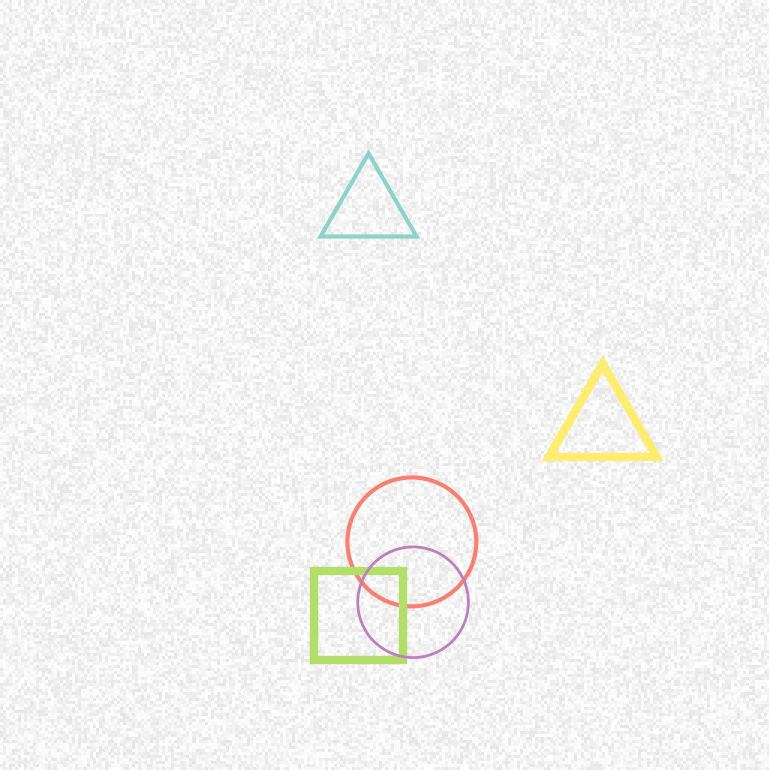[{"shape": "triangle", "thickness": 1.5, "radius": 0.36, "center": [0.479, 0.729]}, {"shape": "circle", "thickness": 1.5, "radius": 0.42, "center": [0.535, 0.296]}, {"shape": "square", "thickness": 3, "radius": 0.29, "center": [0.466, 0.201]}, {"shape": "circle", "thickness": 1, "radius": 0.36, "center": [0.536, 0.218]}, {"shape": "triangle", "thickness": 3, "radius": 0.4, "center": [0.783, 0.447]}]